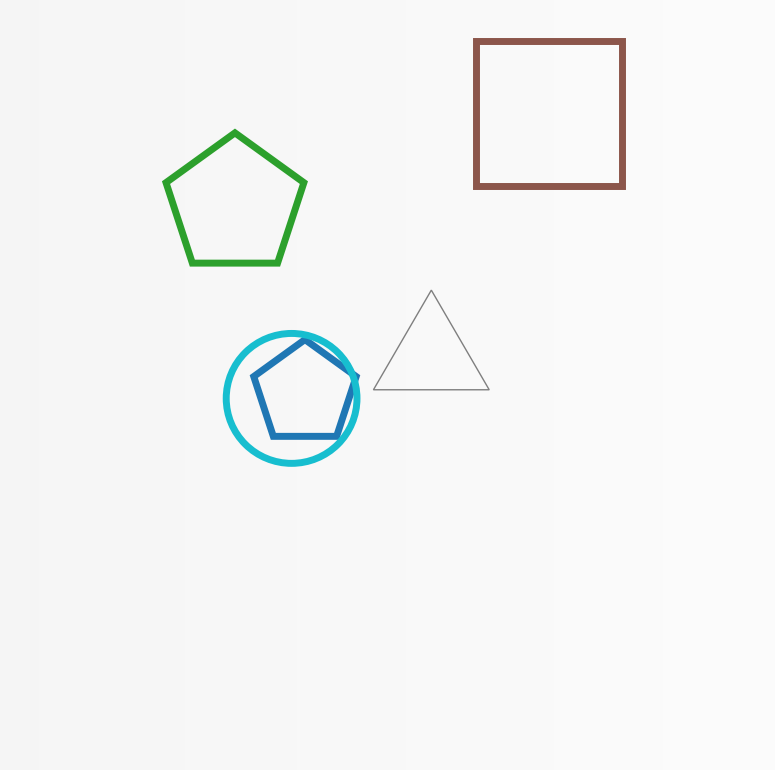[{"shape": "pentagon", "thickness": 2.5, "radius": 0.35, "center": [0.394, 0.49]}, {"shape": "pentagon", "thickness": 2.5, "radius": 0.47, "center": [0.303, 0.734]}, {"shape": "square", "thickness": 2.5, "radius": 0.47, "center": [0.709, 0.853]}, {"shape": "triangle", "thickness": 0.5, "radius": 0.43, "center": [0.557, 0.537]}, {"shape": "circle", "thickness": 2.5, "radius": 0.42, "center": [0.376, 0.483]}]